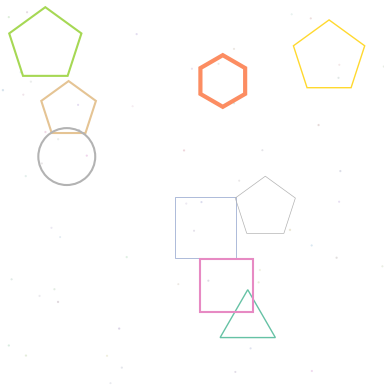[{"shape": "triangle", "thickness": 1, "radius": 0.41, "center": [0.643, 0.165]}, {"shape": "hexagon", "thickness": 3, "radius": 0.34, "center": [0.579, 0.79]}, {"shape": "square", "thickness": 0.5, "radius": 0.39, "center": [0.533, 0.408]}, {"shape": "square", "thickness": 1.5, "radius": 0.35, "center": [0.588, 0.258]}, {"shape": "pentagon", "thickness": 1.5, "radius": 0.49, "center": [0.118, 0.883]}, {"shape": "pentagon", "thickness": 1, "radius": 0.49, "center": [0.855, 0.851]}, {"shape": "pentagon", "thickness": 1.5, "radius": 0.37, "center": [0.178, 0.715]}, {"shape": "circle", "thickness": 1.5, "radius": 0.37, "center": [0.173, 0.593]}, {"shape": "pentagon", "thickness": 0.5, "radius": 0.41, "center": [0.689, 0.46]}]